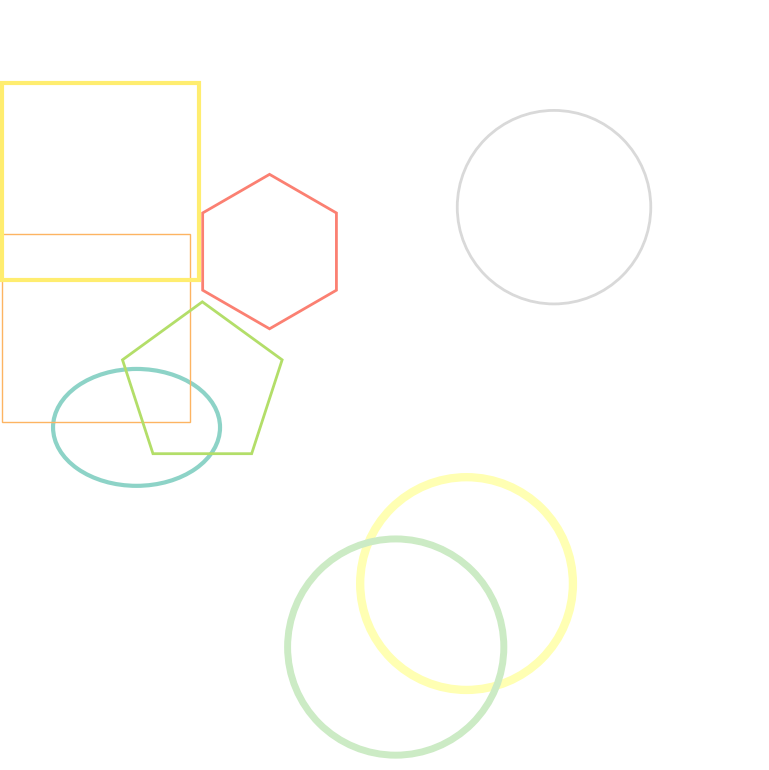[{"shape": "oval", "thickness": 1.5, "radius": 0.54, "center": [0.177, 0.445]}, {"shape": "circle", "thickness": 3, "radius": 0.69, "center": [0.606, 0.242]}, {"shape": "hexagon", "thickness": 1, "radius": 0.5, "center": [0.35, 0.673]}, {"shape": "square", "thickness": 0.5, "radius": 0.61, "center": [0.125, 0.574]}, {"shape": "pentagon", "thickness": 1, "radius": 0.55, "center": [0.263, 0.499]}, {"shape": "circle", "thickness": 1, "radius": 0.63, "center": [0.72, 0.731]}, {"shape": "circle", "thickness": 2.5, "radius": 0.7, "center": [0.514, 0.16]}, {"shape": "square", "thickness": 1.5, "radius": 0.64, "center": [0.131, 0.765]}]